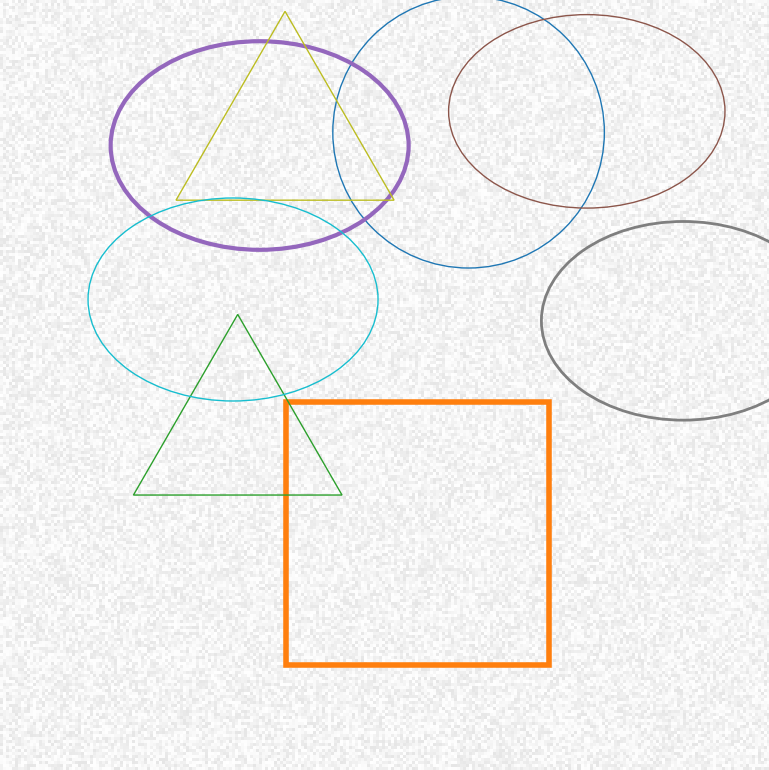[{"shape": "circle", "thickness": 0.5, "radius": 0.88, "center": [0.609, 0.828]}, {"shape": "square", "thickness": 2, "radius": 0.85, "center": [0.542, 0.307]}, {"shape": "triangle", "thickness": 0.5, "radius": 0.78, "center": [0.309, 0.435]}, {"shape": "oval", "thickness": 1.5, "radius": 0.97, "center": [0.337, 0.811]}, {"shape": "oval", "thickness": 0.5, "radius": 0.9, "center": [0.762, 0.855]}, {"shape": "oval", "thickness": 1, "radius": 0.92, "center": [0.887, 0.583]}, {"shape": "triangle", "thickness": 0.5, "radius": 0.82, "center": [0.37, 0.822]}, {"shape": "oval", "thickness": 0.5, "radius": 0.94, "center": [0.303, 0.611]}]